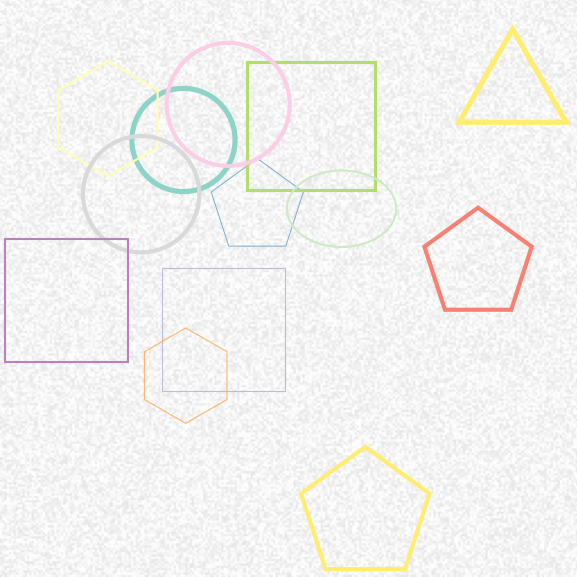[{"shape": "circle", "thickness": 2.5, "radius": 0.45, "center": [0.318, 0.757]}, {"shape": "hexagon", "thickness": 1, "radius": 0.5, "center": [0.187, 0.794]}, {"shape": "square", "thickness": 0.5, "radius": 0.53, "center": [0.387, 0.429]}, {"shape": "pentagon", "thickness": 2, "radius": 0.49, "center": [0.828, 0.542]}, {"shape": "pentagon", "thickness": 0.5, "radius": 0.42, "center": [0.445, 0.641]}, {"shape": "hexagon", "thickness": 0.5, "radius": 0.41, "center": [0.322, 0.349]}, {"shape": "square", "thickness": 1.5, "radius": 0.56, "center": [0.538, 0.781]}, {"shape": "circle", "thickness": 2, "radius": 0.53, "center": [0.395, 0.818]}, {"shape": "circle", "thickness": 2, "radius": 0.5, "center": [0.244, 0.663]}, {"shape": "square", "thickness": 1, "radius": 0.53, "center": [0.115, 0.479]}, {"shape": "oval", "thickness": 1, "radius": 0.47, "center": [0.591, 0.638]}, {"shape": "triangle", "thickness": 2.5, "radius": 0.54, "center": [0.888, 0.841]}, {"shape": "pentagon", "thickness": 2, "radius": 0.59, "center": [0.632, 0.108]}]